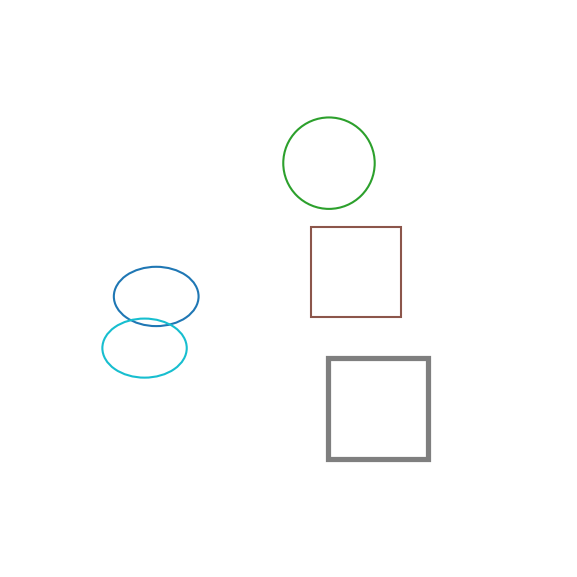[{"shape": "oval", "thickness": 1, "radius": 0.37, "center": [0.27, 0.486]}, {"shape": "circle", "thickness": 1, "radius": 0.4, "center": [0.57, 0.717]}, {"shape": "square", "thickness": 1, "radius": 0.39, "center": [0.616, 0.527]}, {"shape": "square", "thickness": 2.5, "radius": 0.43, "center": [0.654, 0.292]}, {"shape": "oval", "thickness": 1, "radius": 0.37, "center": [0.25, 0.396]}]